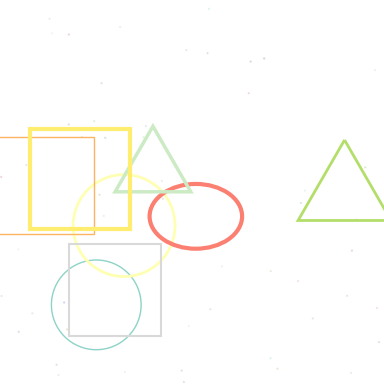[{"shape": "circle", "thickness": 1, "radius": 0.58, "center": [0.25, 0.208]}, {"shape": "circle", "thickness": 2, "radius": 0.66, "center": [0.322, 0.414]}, {"shape": "oval", "thickness": 3, "radius": 0.6, "center": [0.509, 0.438]}, {"shape": "square", "thickness": 1, "radius": 0.63, "center": [0.12, 0.519]}, {"shape": "triangle", "thickness": 2, "radius": 0.7, "center": [0.895, 0.497]}, {"shape": "square", "thickness": 1.5, "radius": 0.6, "center": [0.298, 0.247]}, {"shape": "triangle", "thickness": 2.5, "radius": 0.57, "center": [0.397, 0.559]}, {"shape": "square", "thickness": 3, "radius": 0.65, "center": [0.208, 0.535]}]